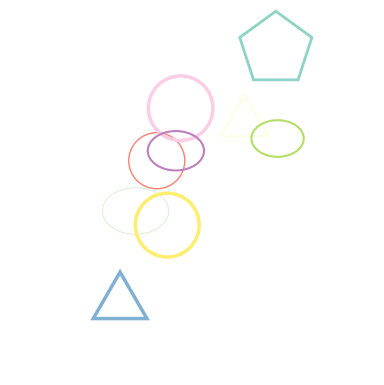[{"shape": "pentagon", "thickness": 2, "radius": 0.49, "center": [0.716, 0.872]}, {"shape": "triangle", "thickness": 0.5, "radius": 0.36, "center": [0.635, 0.683]}, {"shape": "circle", "thickness": 1, "radius": 0.36, "center": [0.407, 0.583]}, {"shape": "triangle", "thickness": 2.5, "radius": 0.4, "center": [0.312, 0.213]}, {"shape": "oval", "thickness": 1.5, "radius": 0.34, "center": [0.721, 0.64]}, {"shape": "circle", "thickness": 2.5, "radius": 0.42, "center": [0.469, 0.719]}, {"shape": "oval", "thickness": 1.5, "radius": 0.37, "center": [0.457, 0.608]}, {"shape": "oval", "thickness": 0.5, "radius": 0.43, "center": [0.352, 0.452]}, {"shape": "circle", "thickness": 2.5, "radius": 0.41, "center": [0.434, 0.415]}]